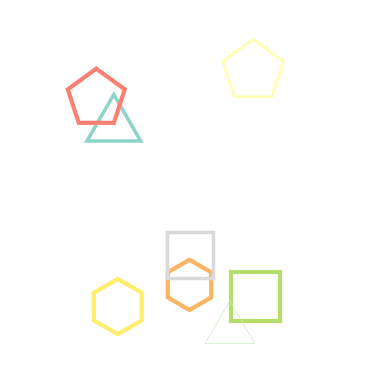[{"shape": "triangle", "thickness": 2.5, "radius": 0.4, "center": [0.296, 0.674]}, {"shape": "pentagon", "thickness": 2, "radius": 0.41, "center": [0.657, 0.815]}, {"shape": "pentagon", "thickness": 3, "radius": 0.39, "center": [0.25, 0.744]}, {"shape": "hexagon", "thickness": 3, "radius": 0.33, "center": [0.492, 0.26]}, {"shape": "square", "thickness": 3, "radius": 0.32, "center": [0.663, 0.229]}, {"shape": "square", "thickness": 2.5, "radius": 0.3, "center": [0.492, 0.339]}, {"shape": "triangle", "thickness": 0.5, "radius": 0.37, "center": [0.597, 0.145]}, {"shape": "hexagon", "thickness": 3, "radius": 0.36, "center": [0.306, 0.204]}]